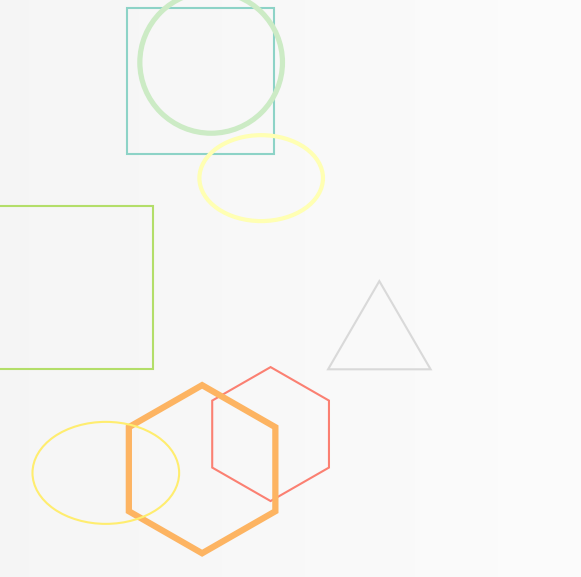[{"shape": "square", "thickness": 1, "radius": 0.63, "center": [0.345, 0.859]}, {"shape": "oval", "thickness": 2, "radius": 0.53, "center": [0.449, 0.691]}, {"shape": "hexagon", "thickness": 1, "radius": 0.58, "center": [0.466, 0.247]}, {"shape": "hexagon", "thickness": 3, "radius": 0.73, "center": [0.348, 0.187]}, {"shape": "square", "thickness": 1, "radius": 0.7, "center": [0.122, 0.501]}, {"shape": "triangle", "thickness": 1, "radius": 0.51, "center": [0.653, 0.411]}, {"shape": "circle", "thickness": 2.5, "radius": 0.61, "center": [0.363, 0.891]}, {"shape": "oval", "thickness": 1, "radius": 0.63, "center": [0.182, 0.18]}]